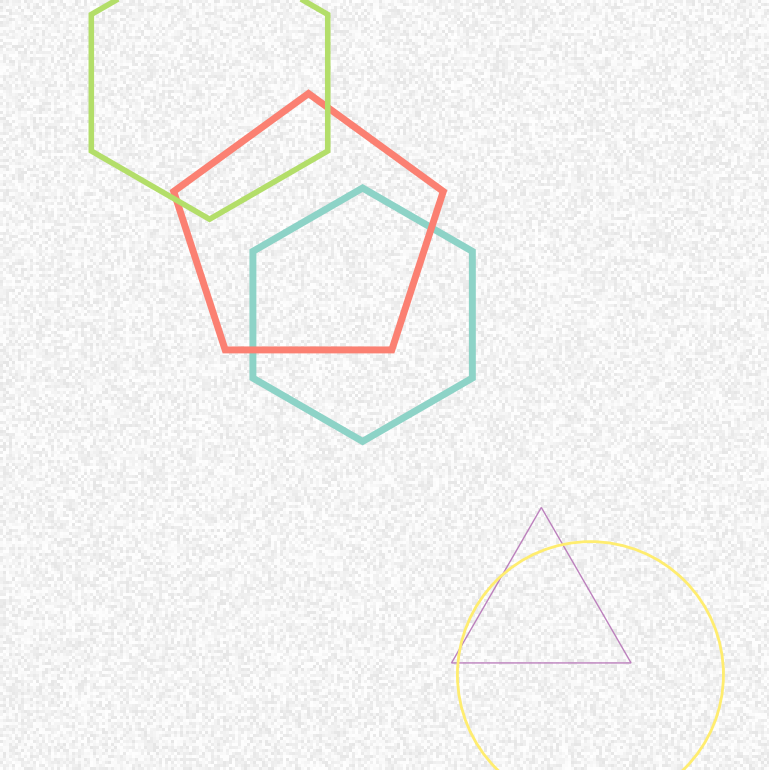[{"shape": "hexagon", "thickness": 2.5, "radius": 0.82, "center": [0.471, 0.591]}, {"shape": "pentagon", "thickness": 2.5, "radius": 0.92, "center": [0.401, 0.694]}, {"shape": "hexagon", "thickness": 2, "radius": 0.89, "center": [0.272, 0.893]}, {"shape": "triangle", "thickness": 0.5, "radius": 0.67, "center": [0.703, 0.206]}, {"shape": "circle", "thickness": 1, "radius": 0.86, "center": [0.767, 0.124]}]